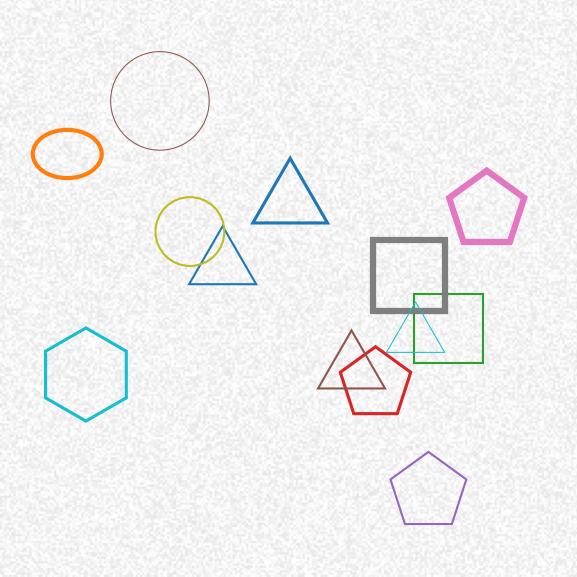[{"shape": "triangle", "thickness": 1.5, "radius": 0.37, "center": [0.502, 0.65]}, {"shape": "triangle", "thickness": 1, "radius": 0.34, "center": [0.386, 0.541]}, {"shape": "oval", "thickness": 2, "radius": 0.3, "center": [0.116, 0.733]}, {"shape": "square", "thickness": 1, "radius": 0.3, "center": [0.776, 0.43]}, {"shape": "pentagon", "thickness": 1.5, "radius": 0.32, "center": [0.65, 0.335]}, {"shape": "pentagon", "thickness": 1, "radius": 0.35, "center": [0.742, 0.148]}, {"shape": "circle", "thickness": 0.5, "radius": 0.43, "center": [0.277, 0.824]}, {"shape": "triangle", "thickness": 1, "radius": 0.33, "center": [0.609, 0.36]}, {"shape": "pentagon", "thickness": 3, "radius": 0.34, "center": [0.843, 0.635]}, {"shape": "square", "thickness": 3, "radius": 0.31, "center": [0.708, 0.522]}, {"shape": "circle", "thickness": 1, "radius": 0.3, "center": [0.329, 0.598]}, {"shape": "triangle", "thickness": 0.5, "radius": 0.29, "center": [0.72, 0.418]}, {"shape": "hexagon", "thickness": 1.5, "radius": 0.4, "center": [0.149, 0.351]}]